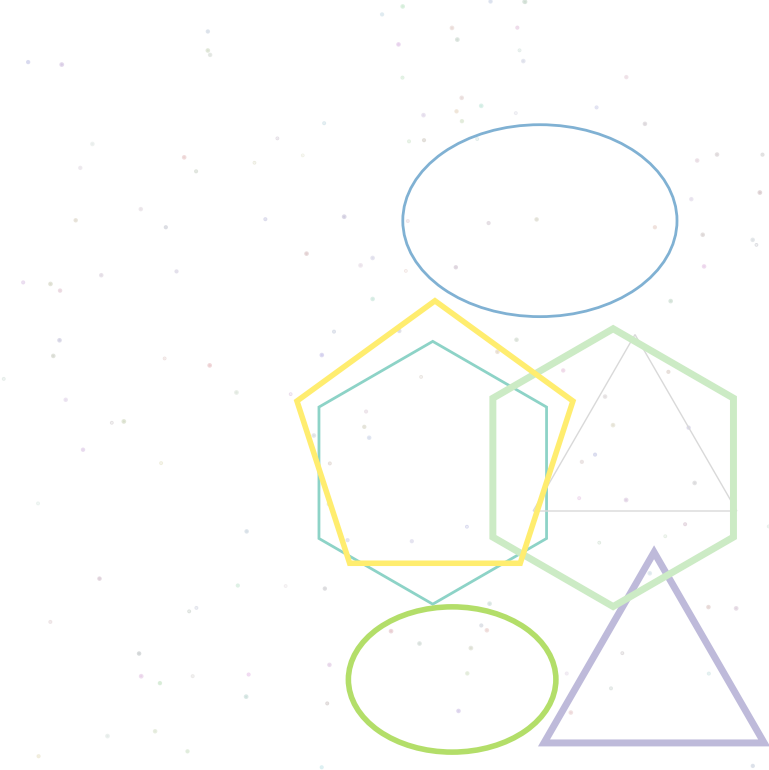[{"shape": "hexagon", "thickness": 1, "radius": 0.85, "center": [0.562, 0.386]}, {"shape": "triangle", "thickness": 2.5, "radius": 0.83, "center": [0.849, 0.118]}, {"shape": "oval", "thickness": 1, "radius": 0.89, "center": [0.701, 0.713]}, {"shape": "oval", "thickness": 2, "radius": 0.67, "center": [0.587, 0.118]}, {"shape": "triangle", "thickness": 0.5, "radius": 0.76, "center": [0.825, 0.413]}, {"shape": "hexagon", "thickness": 2.5, "radius": 0.9, "center": [0.796, 0.393]}, {"shape": "pentagon", "thickness": 2, "radius": 0.94, "center": [0.565, 0.421]}]